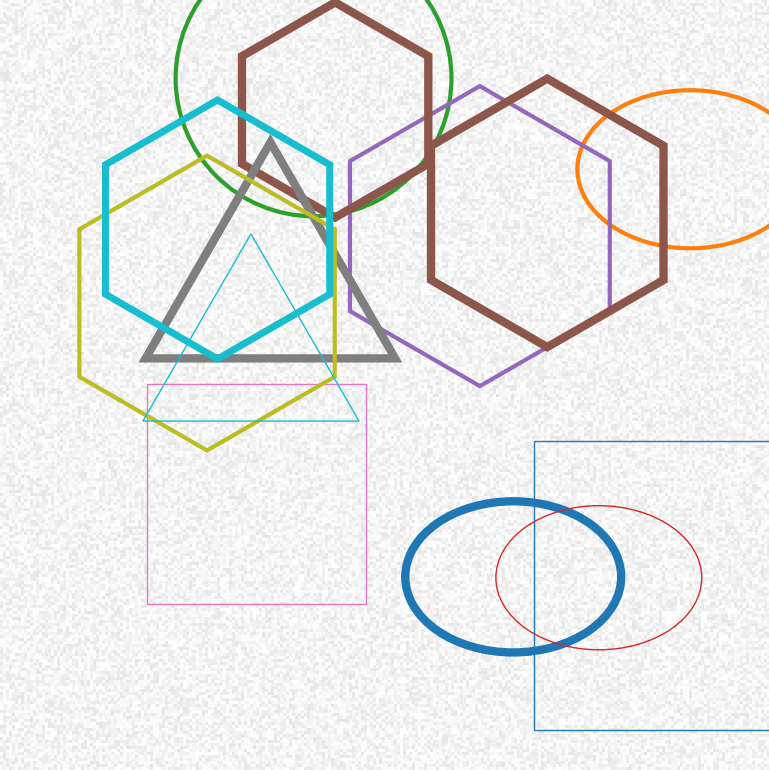[{"shape": "oval", "thickness": 3, "radius": 0.7, "center": [0.667, 0.251]}, {"shape": "square", "thickness": 0.5, "radius": 0.94, "center": [0.881, 0.24]}, {"shape": "oval", "thickness": 1.5, "radius": 0.73, "center": [0.897, 0.78]}, {"shape": "circle", "thickness": 1.5, "radius": 0.9, "center": [0.407, 0.898]}, {"shape": "oval", "thickness": 0.5, "radius": 0.67, "center": [0.778, 0.25]}, {"shape": "hexagon", "thickness": 1.5, "radius": 0.97, "center": [0.623, 0.693]}, {"shape": "hexagon", "thickness": 3, "radius": 0.87, "center": [0.711, 0.724]}, {"shape": "hexagon", "thickness": 3, "radius": 0.7, "center": [0.435, 0.857]}, {"shape": "square", "thickness": 0.5, "radius": 0.71, "center": [0.333, 0.358]}, {"shape": "triangle", "thickness": 3, "radius": 0.94, "center": [0.351, 0.628]}, {"shape": "hexagon", "thickness": 1.5, "radius": 0.96, "center": [0.269, 0.606]}, {"shape": "hexagon", "thickness": 2.5, "radius": 0.84, "center": [0.283, 0.702]}, {"shape": "triangle", "thickness": 0.5, "radius": 0.81, "center": [0.326, 0.534]}]